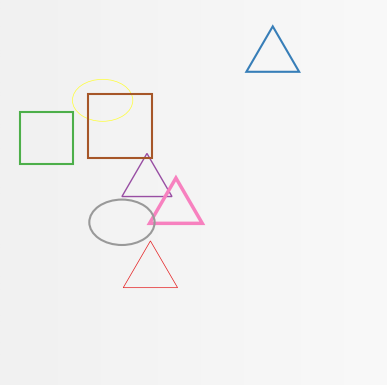[{"shape": "triangle", "thickness": 0.5, "radius": 0.4, "center": [0.388, 0.293]}, {"shape": "triangle", "thickness": 1.5, "radius": 0.39, "center": [0.704, 0.853]}, {"shape": "square", "thickness": 1.5, "radius": 0.34, "center": [0.12, 0.641]}, {"shape": "triangle", "thickness": 1, "radius": 0.37, "center": [0.379, 0.527]}, {"shape": "oval", "thickness": 0.5, "radius": 0.39, "center": [0.265, 0.739]}, {"shape": "square", "thickness": 1.5, "radius": 0.41, "center": [0.309, 0.672]}, {"shape": "triangle", "thickness": 2.5, "radius": 0.39, "center": [0.454, 0.459]}, {"shape": "oval", "thickness": 1.5, "radius": 0.42, "center": [0.315, 0.423]}]